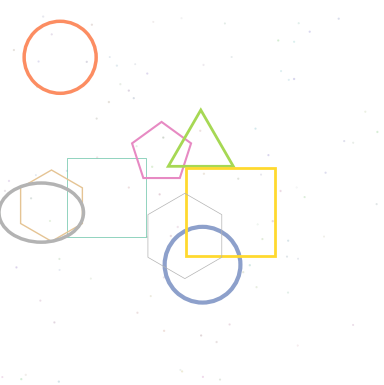[{"shape": "square", "thickness": 0.5, "radius": 0.52, "center": [0.277, 0.487]}, {"shape": "circle", "thickness": 2.5, "radius": 0.47, "center": [0.156, 0.851]}, {"shape": "circle", "thickness": 3, "radius": 0.49, "center": [0.526, 0.312]}, {"shape": "pentagon", "thickness": 1.5, "radius": 0.4, "center": [0.42, 0.603]}, {"shape": "triangle", "thickness": 2, "radius": 0.49, "center": [0.522, 0.617]}, {"shape": "square", "thickness": 2, "radius": 0.57, "center": [0.599, 0.449]}, {"shape": "hexagon", "thickness": 1, "radius": 0.46, "center": [0.134, 0.466]}, {"shape": "oval", "thickness": 2.5, "radius": 0.55, "center": [0.107, 0.448]}, {"shape": "hexagon", "thickness": 0.5, "radius": 0.55, "center": [0.48, 0.387]}]